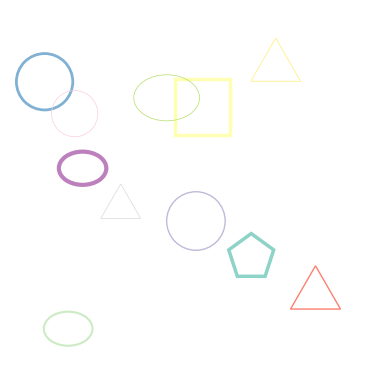[{"shape": "pentagon", "thickness": 2.5, "radius": 0.31, "center": [0.653, 0.332]}, {"shape": "square", "thickness": 2.5, "radius": 0.36, "center": [0.526, 0.722]}, {"shape": "circle", "thickness": 1, "radius": 0.38, "center": [0.509, 0.426]}, {"shape": "triangle", "thickness": 1, "radius": 0.37, "center": [0.819, 0.235]}, {"shape": "circle", "thickness": 2, "radius": 0.37, "center": [0.116, 0.788]}, {"shape": "oval", "thickness": 0.5, "radius": 0.43, "center": [0.433, 0.746]}, {"shape": "circle", "thickness": 0.5, "radius": 0.3, "center": [0.194, 0.705]}, {"shape": "triangle", "thickness": 0.5, "radius": 0.3, "center": [0.314, 0.462]}, {"shape": "oval", "thickness": 3, "radius": 0.31, "center": [0.214, 0.563]}, {"shape": "oval", "thickness": 1.5, "radius": 0.32, "center": [0.177, 0.146]}, {"shape": "triangle", "thickness": 0.5, "radius": 0.37, "center": [0.716, 0.826]}]